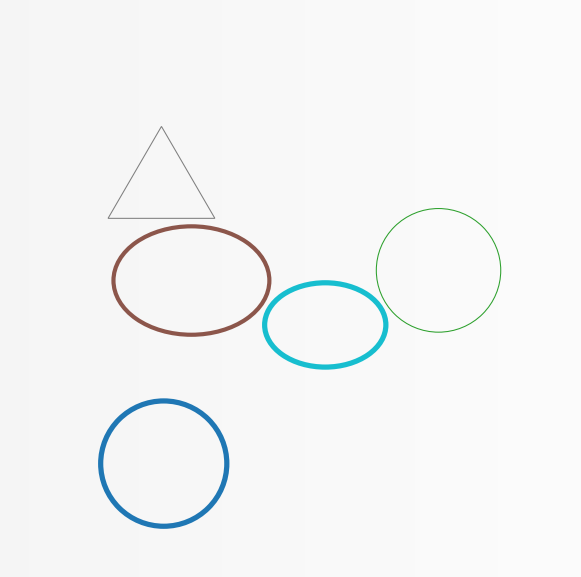[{"shape": "circle", "thickness": 2.5, "radius": 0.54, "center": [0.282, 0.196]}, {"shape": "circle", "thickness": 0.5, "radius": 0.54, "center": [0.754, 0.531]}, {"shape": "oval", "thickness": 2, "radius": 0.67, "center": [0.329, 0.513]}, {"shape": "triangle", "thickness": 0.5, "radius": 0.53, "center": [0.278, 0.674]}, {"shape": "oval", "thickness": 2.5, "radius": 0.52, "center": [0.56, 0.436]}]